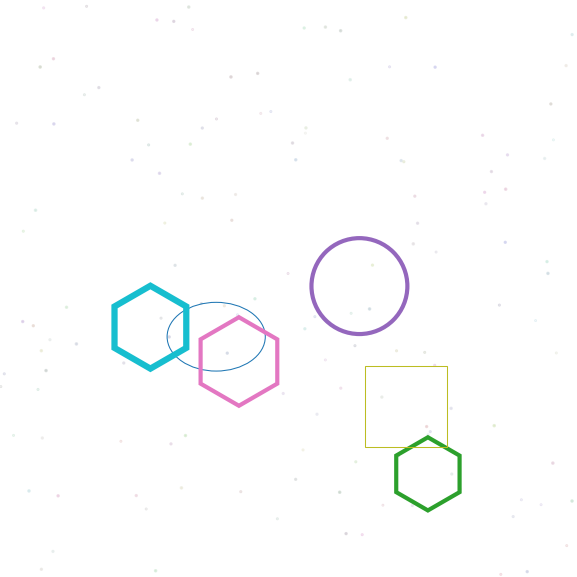[{"shape": "oval", "thickness": 0.5, "radius": 0.43, "center": [0.374, 0.416]}, {"shape": "hexagon", "thickness": 2, "radius": 0.32, "center": [0.741, 0.179]}, {"shape": "circle", "thickness": 2, "radius": 0.42, "center": [0.622, 0.504]}, {"shape": "hexagon", "thickness": 2, "radius": 0.38, "center": [0.414, 0.373]}, {"shape": "square", "thickness": 0.5, "radius": 0.35, "center": [0.702, 0.295]}, {"shape": "hexagon", "thickness": 3, "radius": 0.36, "center": [0.26, 0.433]}]